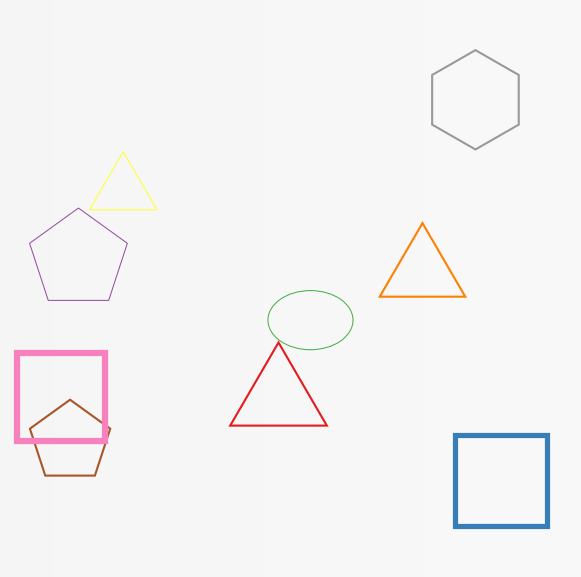[{"shape": "triangle", "thickness": 1, "radius": 0.48, "center": [0.479, 0.31]}, {"shape": "square", "thickness": 2.5, "radius": 0.39, "center": [0.862, 0.167]}, {"shape": "oval", "thickness": 0.5, "radius": 0.37, "center": [0.534, 0.445]}, {"shape": "pentagon", "thickness": 0.5, "radius": 0.44, "center": [0.135, 0.55]}, {"shape": "triangle", "thickness": 1, "radius": 0.42, "center": [0.727, 0.528]}, {"shape": "triangle", "thickness": 0.5, "radius": 0.34, "center": [0.212, 0.669]}, {"shape": "pentagon", "thickness": 1, "radius": 0.36, "center": [0.121, 0.234]}, {"shape": "square", "thickness": 3, "radius": 0.38, "center": [0.105, 0.312]}, {"shape": "hexagon", "thickness": 1, "radius": 0.43, "center": [0.818, 0.826]}]